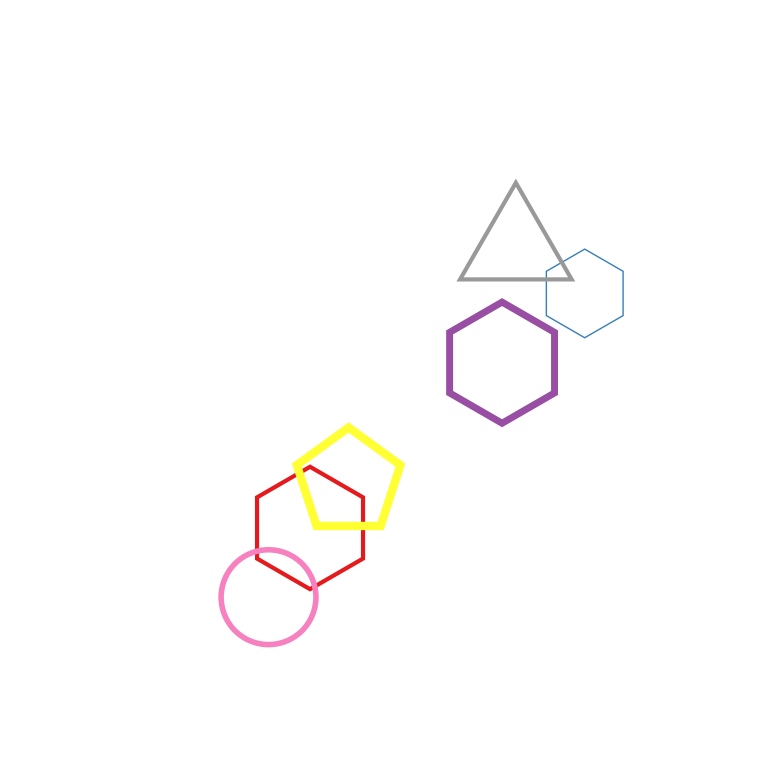[{"shape": "hexagon", "thickness": 1.5, "radius": 0.4, "center": [0.403, 0.314]}, {"shape": "hexagon", "thickness": 0.5, "radius": 0.29, "center": [0.759, 0.619]}, {"shape": "hexagon", "thickness": 2.5, "radius": 0.39, "center": [0.652, 0.529]}, {"shape": "pentagon", "thickness": 3, "radius": 0.35, "center": [0.453, 0.374]}, {"shape": "circle", "thickness": 2, "radius": 0.31, "center": [0.349, 0.224]}, {"shape": "triangle", "thickness": 1.5, "radius": 0.42, "center": [0.67, 0.679]}]